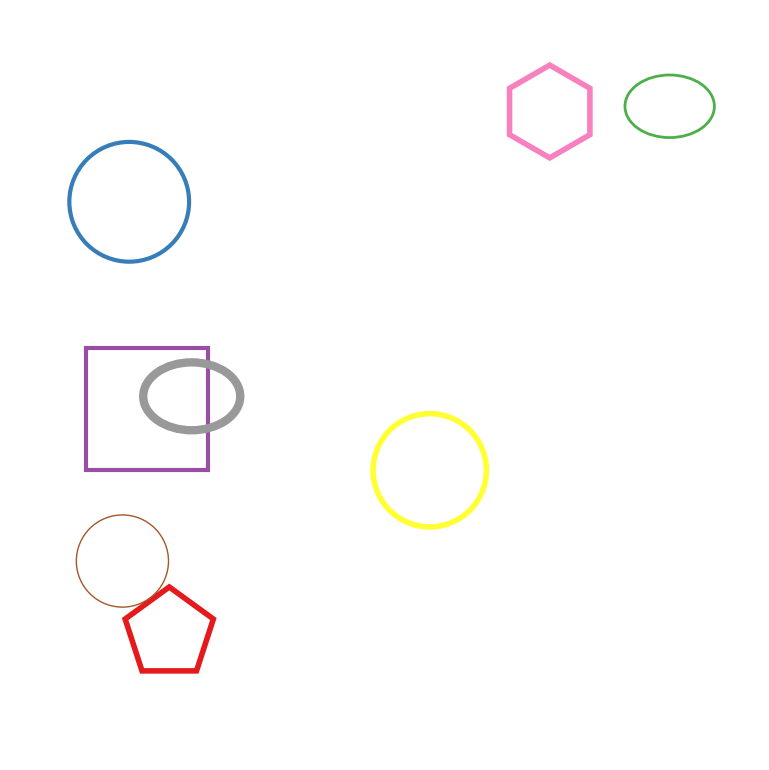[{"shape": "pentagon", "thickness": 2, "radius": 0.3, "center": [0.22, 0.177]}, {"shape": "circle", "thickness": 1.5, "radius": 0.39, "center": [0.168, 0.738]}, {"shape": "oval", "thickness": 1, "radius": 0.29, "center": [0.87, 0.862]}, {"shape": "square", "thickness": 1.5, "radius": 0.39, "center": [0.191, 0.469]}, {"shape": "circle", "thickness": 2, "radius": 0.37, "center": [0.558, 0.389]}, {"shape": "circle", "thickness": 0.5, "radius": 0.3, "center": [0.159, 0.271]}, {"shape": "hexagon", "thickness": 2, "radius": 0.3, "center": [0.714, 0.855]}, {"shape": "oval", "thickness": 3, "radius": 0.32, "center": [0.249, 0.485]}]